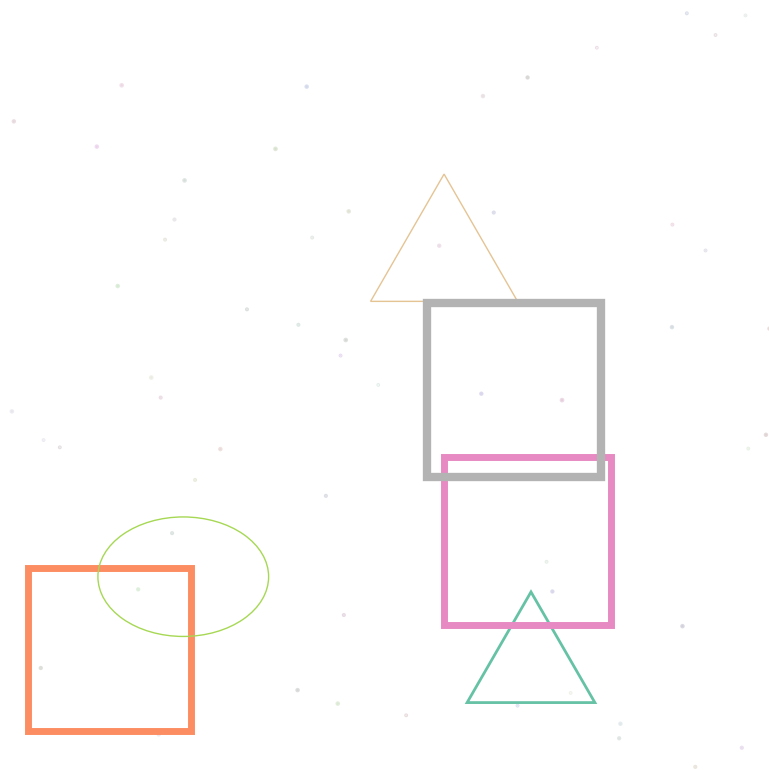[{"shape": "triangle", "thickness": 1, "radius": 0.48, "center": [0.69, 0.135]}, {"shape": "square", "thickness": 2.5, "radius": 0.53, "center": [0.142, 0.157]}, {"shape": "square", "thickness": 2.5, "radius": 0.55, "center": [0.685, 0.298]}, {"shape": "oval", "thickness": 0.5, "radius": 0.55, "center": [0.238, 0.251]}, {"shape": "triangle", "thickness": 0.5, "radius": 0.55, "center": [0.577, 0.664]}, {"shape": "square", "thickness": 3, "radius": 0.57, "center": [0.667, 0.493]}]